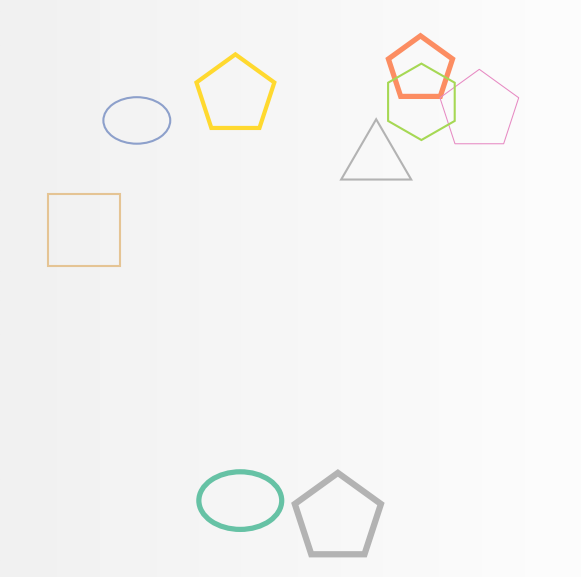[{"shape": "oval", "thickness": 2.5, "radius": 0.36, "center": [0.413, 0.132]}, {"shape": "pentagon", "thickness": 2.5, "radius": 0.29, "center": [0.723, 0.879]}, {"shape": "oval", "thickness": 1, "radius": 0.29, "center": [0.235, 0.791]}, {"shape": "pentagon", "thickness": 0.5, "radius": 0.36, "center": [0.825, 0.808]}, {"shape": "hexagon", "thickness": 1, "radius": 0.33, "center": [0.725, 0.823]}, {"shape": "pentagon", "thickness": 2, "radius": 0.35, "center": [0.405, 0.835]}, {"shape": "square", "thickness": 1, "radius": 0.31, "center": [0.144, 0.601]}, {"shape": "pentagon", "thickness": 3, "radius": 0.39, "center": [0.581, 0.102]}, {"shape": "triangle", "thickness": 1, "radius": 0.35, "center": [0.647, 0.723]}]